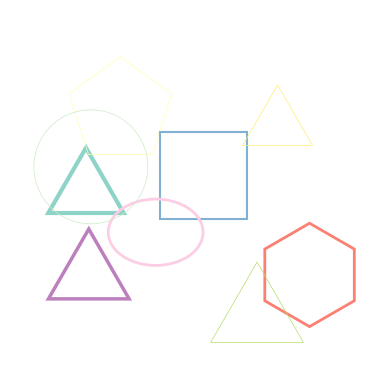[{"shape": "triangle", "thickness": 3, "radius": 0.56, "center": [0.223, 0.503]}, {"shape": "pentagon", "thickness": 0.5, "radius": 0.7, "center": [0.313, 0.712]}, {"shape": "hexagon", "thickness": 2, "radius": 0.67, "center": [0.804, 0.286]}, {"shape": "square", "thickness": 1.5, "radius": 0.56, "center": [0.528, 0.543]}, {"shape": "triangle", "thickness": 0.5, "radius": 0.7, "center": [0.668, 0.18]}, {"shape": "oval", "thickness": 2, "radius": 0.62, "center": [0.404, 0.397]}, {"shape": "triangle", "thickness": 2.5, "radius": 0.6, "center": [0.231, 0.284]}, {"shape": "circle", "thickness": 0.5, "radius": 0.74, "center": [0.236, 0.567]}, {"shape": "triangle", "thickness": 0.5, "radius": 0.52, "center": [0.721, 0.675]}]